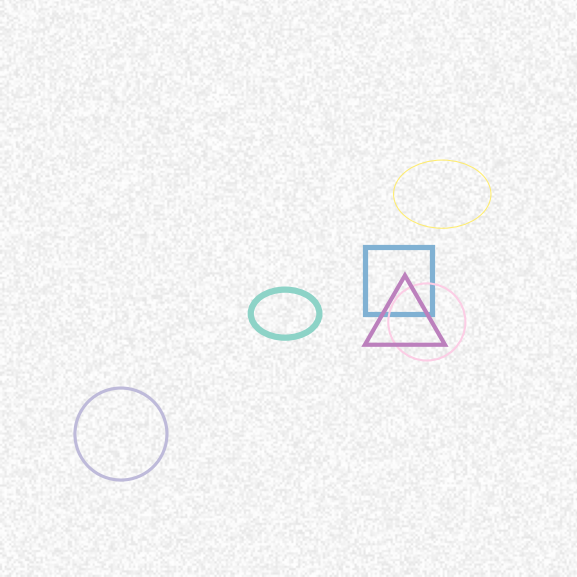[{"shape": "oval", "thickness": 3, "radius": 0.3, "center": [0.494, 0.456]}, {"shape": "circle", "thickness": 1.5, "radius": 0.4, "center": [0.209, 0.248]}, {"shape": "square", "thickness": 2.5, "radius": 0.29, "center": [0.69, 0.514]}, {"shape": "circle", "thickness": 1, "radius": 0.33, "center": [0.739, 0.442]}, {"shape": "triangle", "thickness": 2, "radius": 0.4, "center": [0.701, 0.442]}, {"shape": "oval", "thickness": 0.5, "radius": 0.42, "center": [0.766, 0.663]}]